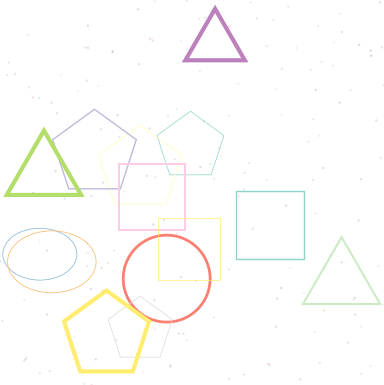[{"shape": "square", "thickness": 1, "radius": 0.44, "center": [0.702, 0.415]}, {"shape": "pentagon", "thickness": 0.5, "radius": 0.46, "center": [0.495, 0.62]}, {"shape": "pentagon", "thickness": 0.5, "radius": 0.57, "center": [0.364, 0.562]}, {"shape": "pentagon", "thickness": 1, "radius": 0.57, "center": [0.245, 0.602]}, {"shape": "circle", "thickness": 2, "radius": 0.56, "center": [0.433, 0.276]}, {"shape": "oval", "thickness": 0.5, "radius": 0.48, "center": [0.103, 0.34]}, {"shape": "oval", "thickness": 0.5, "radius": 0.57, "center": [0.135, 0.32]}, {"shape": "triangle", "thickness": 3, "radius": 0.56, "center": [0.114, 0.549]}, {"shape": "square", "thickness": 1.5, "radius": 0.43, "center": [0.394, 0.488]}, {"shape": "pentagon", "thickness": 0.5, "radius": 0.44, "center": [0.364, 0.143]}, {"shape": "triangle", "thickness": 3, "radius": 0.45, "center": [0.559, 0.888]}, {"shape": "triangle", "thickness": 1.5, "radius": 0.58, "center": [0.887, 0.268]}, {"shape": "square", "thickness": 0.5, "radius": 0.4, "center": [0.492, 0.353]}, {"shape": "pentagon", "thickness": 3, "radius": 0.58, "center": [0.277, 0.129]}]